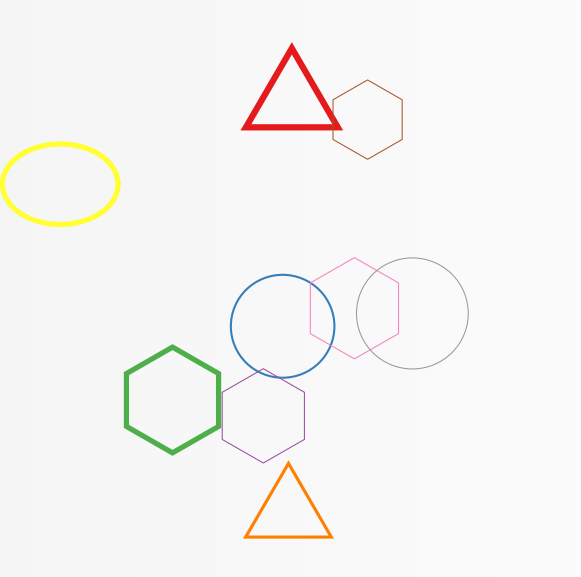[{"shape": "triangle", "thickness": 3, "radius": 0.46, "center": [0.502, 0.824]}, {"shape": "circle", "thickness": 1, "radius": 0.45, "center": [0.486, 0.434]}, {"shape": "hexagon", "thickness": 2.5, "radius": 0.46, "center": [0.297, 0.307]}, {"shape": "hexagon", "thickness": 0.5, "radius": 0.41, "center": [0.453, 0.279]}, {"shape": "triangle", "thickness": 1.5, "radius": 0.43, "center": [0.496, 0.112]}, {"shape": "oval", "thickness": 2.5, "radius": 0.5, "center": [0.104, 0.68]}, {"shape": "hexagon", "thickness": 0.5, "radius": 0.34, "center": [0.632, 0.792]}, {"shape": "hexagon", "thickness": 0.5, "radius": 0.44, "center": [0.61, 0.465]}, {"shape": "circle", "thickness": 0.5, "radius": 0.48, "center": [0.709, 0.456]}]